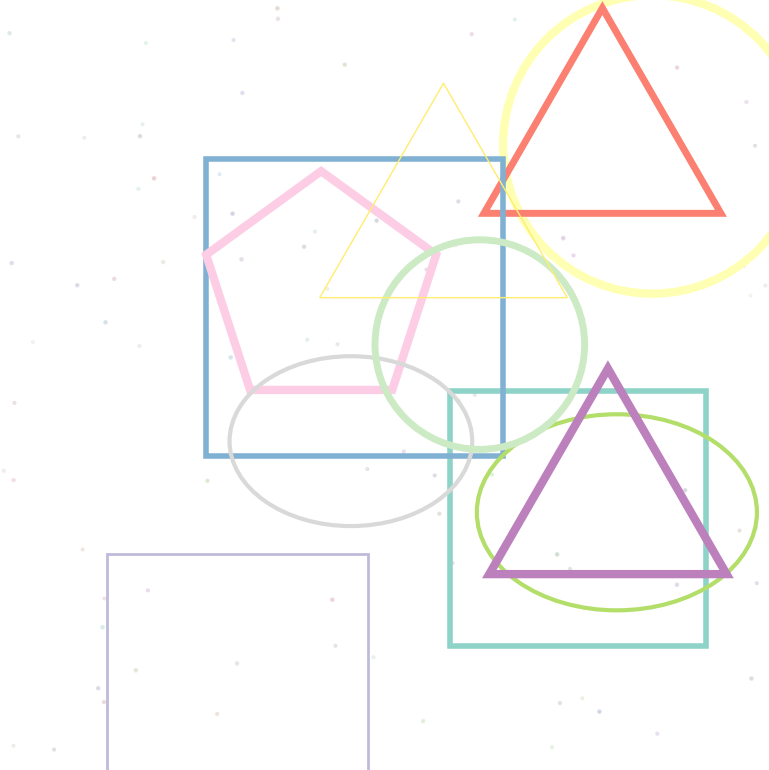[{"shape": "square", "thickness": 2, "radius": 0.83, "center": [0.75, 0.326]}, {"shape": "circle", "thickness": 3, "radius": 0.97, "center": [0.847, 0.813]}, {"shape": "square", "thickness": 1, "radius": 0.85, "center": [0.308, 0.112]}, {"shape": "triangle", "thickness": 2.5, "radius": 0.89, "center": [0.782, 0.812]}, {"shape": "square", "thickness": 2, "radius": 0.96, "center": [0.461, 0.601]}, {"shape": "oval", "thickness": 1.5, "radius": 0.91, "center": [0.801, 0.335]}, {"shape": "pentagon", "thickness": 3, "radius": 0.79, "center": [0.417, 0.621]}, {"shape": "oval", "thickness": 1.5, "radius": 0.79, "center": [0.456, 0.427]}, {"shape": "triangle", "thickness": 3, "radius": 0.89, "center": [0.79, 0.343]}, {"shape": "circle", "thickness": 2.5, "radius": 0.68, "center": [0.623, 0.552]}, {"shape": "triangle", "thickness": 0.5, "radius": 0.93, "center": [0.576, 0.706]}]